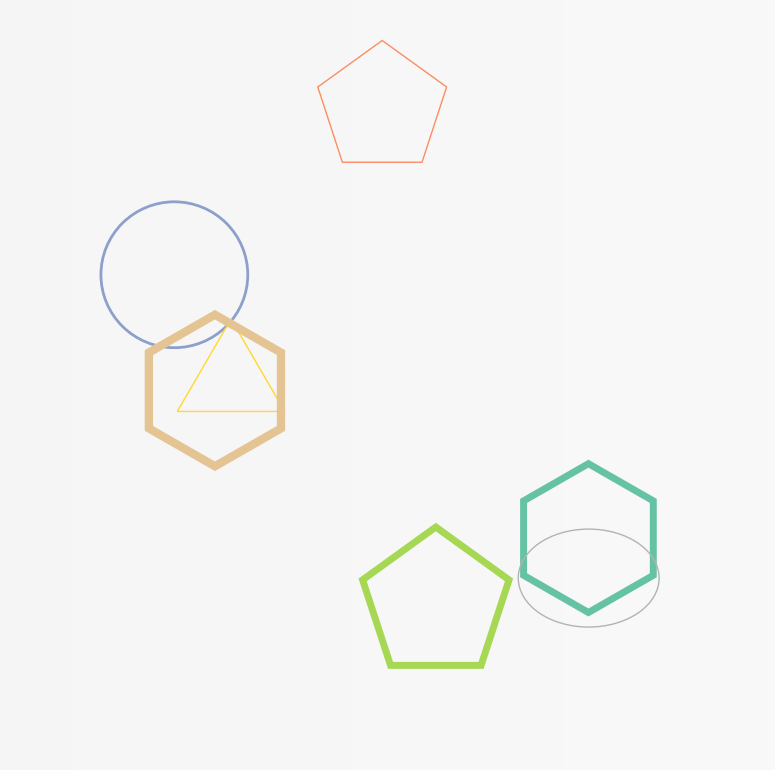[{"shape": "hexagon", "thickness": 2.5, "radius": 0.48, "center": [0.759, 0.301]}, {"shape": "pentagon", "thickness": 0.5, "radius": 0.44, "center": [0.493, 0.86]}, {"shape": "circle", "thickness": 1, "radius": 0.47, "center": [0.225, 0.643]}, {"shape": "pentagon", "thickness": 2.5, "radius": 0.5, "center": [0.562, 0.216]}, {"shape": "triangle", "thickness": 0.5, "radius": 0.4, "center": [0.298, 0.506]}, {"shape": "hexagon", "thickness": 3, "radius": 0.49, "center": [0.277, 0.493]}, {"shape": "oval", "thickness": 0.5, "radius": 0.45, "center": [0.76, 0.249]}]